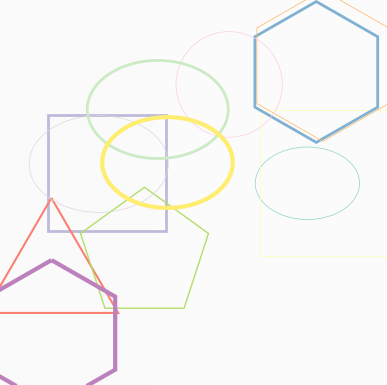[{"shape": "oval", "thickness": 0.5, "radius": 0.67, "center": [0.793, 0.524]}, {"shape": "square", "thickness": 0.5, "radius": 0.95, "center": [0.861, 0.525]}, {"shape": "square", "thickness": 2, "radius": 0.76, "center": [0.277, 0.551]}, {"shape": "triangle", "thickness": 1.5, "radius": 1.0, "center": [0.133, 0.287]}, {"shape": "hexagon", "thickness": 2, "radius": 0.91, "center": [0.816, 0.813]}, {"shape": "hexagon", "thickness": 0.5, "radius": 0.98, "center": [0.833, 0.829]}, {"shape": "pentagon", "thickness": 1, "radius": 0.87, "center": [0.373, 0.34]}, {"shape": "circle", "thickness": 0.5, "radius": 0.69, "center": [0.591, 0.781]}, {"shape": "oval", "thickness": 0.5, "radius": 0.9, "center": [0.255, 0.574]}, {"shape": "hexagon", "thickness": 3, "radius": 0.95, "center": [0.133, 0.135]}, {"shape": "oval", "thickness": 2, "radius": 0.91, "center": [0.407, 0.716]}, {"shape": "oval", "thickness": 3, "radius": 0.84, "center": [0.432, 0.578]}]